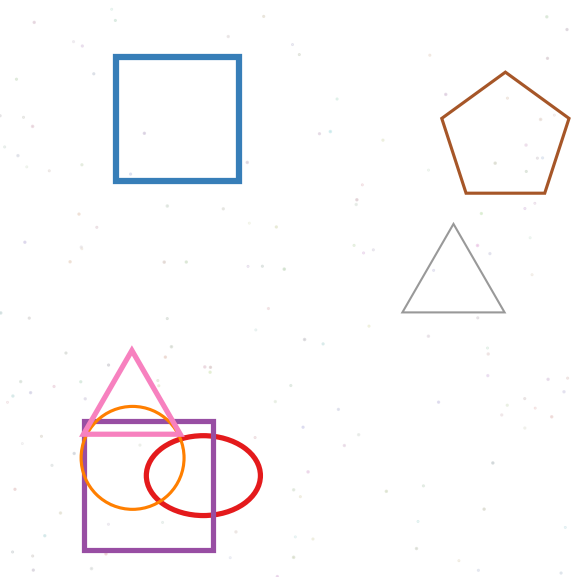[{"shape": "oval", "thickness": 2.5, "radius": 0.49, "center": [0.352, 0.176]}, {"shape": "square", "thickness": 3, "radius": 0.53, "center": [0.307, 0.793]}, {"shape": "square", "thickness": 2.5, "radius": 0.56, "center": [0.257, 0.159]}, {"shape": "circle", "thickness": 1.5, "radius": 0.45, "center": [0.23, 0.206]}, {"shape": "pentagon", "thickness": 1.5, "radius": 0.58, "center": [0.875, 0.758]}, {"shape": "triangle", "thickness": 2.5, "radius": 0.48, "center": [0.228, 0.296]}, {"shape": "triangle", "thickness": 1, "radius": 0.51, "center": [0.785, 0.509]}]